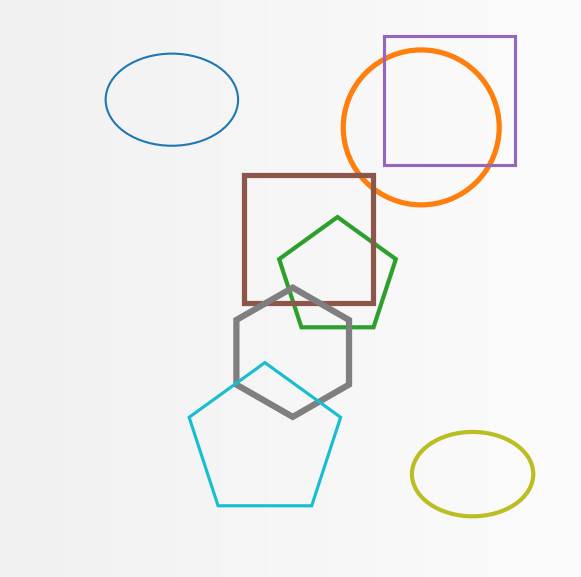[{"shape": "oval", "thickness": 1, "radius": 0.57, "center": [0.296, 0.827]}, {"shape": "circle", "thickness": 2.5, "radius": 0.67, "center": [0.725, 0.779]}, {"shape": "pentagon", "thickness": 2, "radius": 0.53, "center": [0.581, 0.518]}, {"shape": "square", "thickness": 1.5, "radius": 0.56, "center": [0.773, 0.825]}, {"shape": "square", "thickness": 2.5, "radius": 0.55, "center": [0.531, 0.585]}, {"shape": "hexagon", "thickness": 3, "radius": 0.56, "center": [0.504, 0.389]}, {"shape": "oval", "thickness": 2, "radius": 0.52, "center": [0.813, 0.178]}, {"shape": "pentagon", "thickness": 1.5, "radius": 0.69, "center": [0.456, 0.234]}]